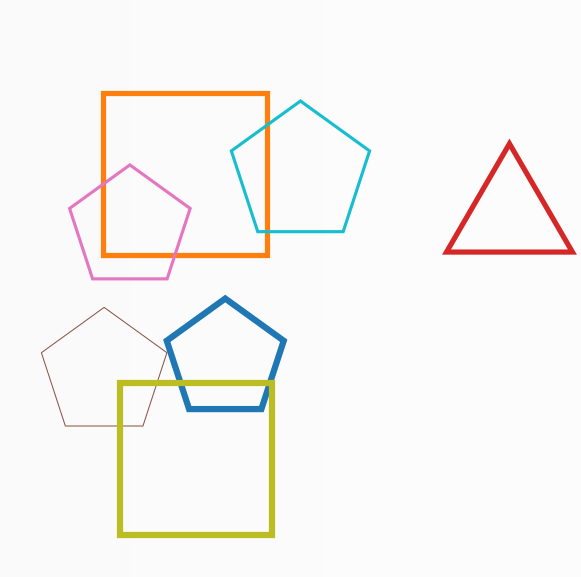[{"shape": "pentagon", "thickness": 3, "radius": 0.53, "center": [0.388, 0.376]}, {"shape": "square", "thickness": 2.5, "radius": 0.7, "center": [0.318, 0.698]}, {"shape": "triangle", "thickness": 2.5, "radius": 0.63, "center": [0.877, 0.625]}, {"shape": "pentagon", "thickness": 0.5, "radius": 0.57, "center": [0.179, 0.353]}, {"shape": "pentagon", "thickness": 1.5, "radius": 0.55, "center": [0.223, 0.604]}, {"shape": "square", "thickness": 3, "radius": 0.66, "center": [0.337, 0.205]}, {"shape": "pentagon", "thickness": 1.5, "radius": 0.63, "center": [0.517, 0.699]}]